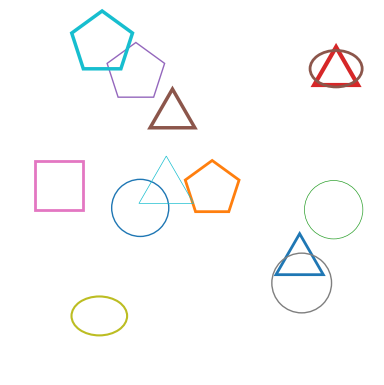[{"shape": "triangle", "thickness": 2, "radius": 0.35, "center": [0.778, 0.322]}, {"shape": "circle", "thickness": 1, "radius": 0.37, "center": [0.364, 0.46]}, {"shape": "pentagon", "thickness": 2, "radius": 0.37, "center": [0.551, 0.51]}, {"shape": "circle", "thickness": 0.5, "radius": 0.38, "center": [0.867, 0.455]}, {"shape": "triangle", "thickness": 3, "radius": 0.33, "center": [0.873, 0.812]}, {"shape": "pentagon", "thickness": 1, "radius": 0.39, "center": [0.353, 0.811]}, {"shape": "oval", "thickness": 2, "radius": 0.34, "center": [0.873, 0.822]}, {"shape": "triangle", "thickness": 2.5, "radius": 0.34, "center": [0.448, 0.702]}, {"shape": "square", "thickness": 2, "radius": 0.31, "center": [0.153, 0.518]}, {"shape": "circle", "thickness": 1, "radius": 0.39, "center": [0.784, 0.265]}, {"shape": "oval", "thickness": 1.5, "radius": 0.36, "center": [0.258, 0.179]}, {"shape": "pentagon", "thickness": 2.5, "radius": 0.41, "center": [0.265, 0.888]}, {"shape": "triangle", "thickness": 0.5, "radius": 0.41, "center": [0.432, 0.513]}]